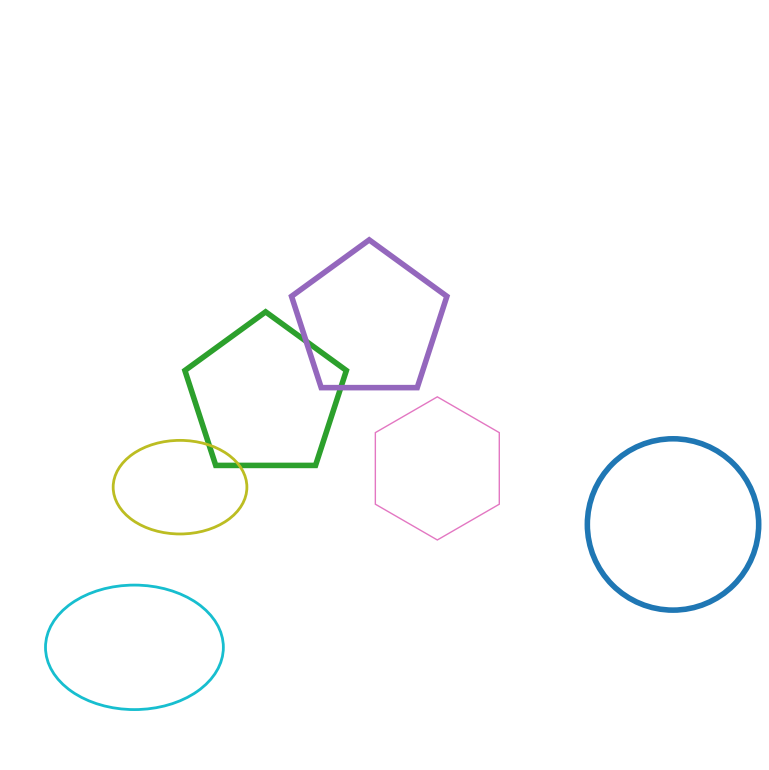[{"shape": "circle", "thickness": 2, "radius": 0.56, "center": [0.874, 0.319]}, {"shape": "pentagon", "thickness": 2, "radius": 0.55, "center": [0.345, 0.485]}, {"shape": "pentagon", "thickness": 2, "radius": 0.53, "center": [0.48, 0.582]}, {"shape": "hexagon", "thickness": 0.5, "radius": 0.46, "center": [0.568, 0.392]}, {"shape": "oval", "thickness": 1, "radius": 0.43, "center": [0.234, 0.367]}, {"shape": "oval", "thickness": 1, "radius": 0.58, "center": [0.175, 0.159]}]